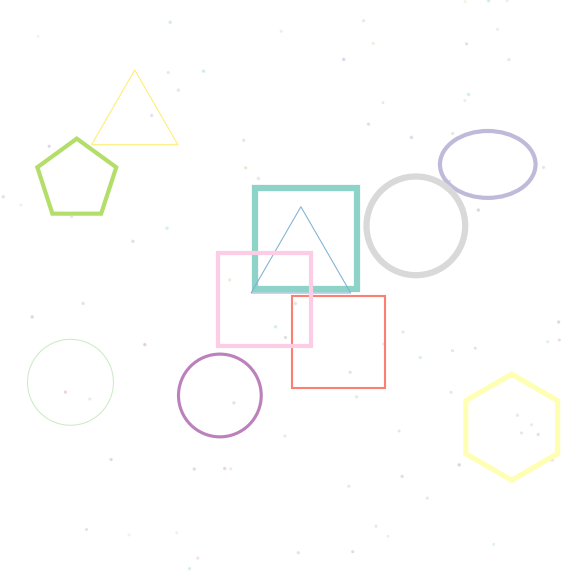[{"shape": "square", "thickness": 3, "radius": 0.44, "center": [0.53, 0.586]}, {"shape": "hexagon", "thickness": 2.5, "radius": 0.46, "center": [0.886, 0.259]}, {"shape": "oval", "thickness": 2, "radius": 0.41, "center": [0.845, 0.714]}, {"shape": "square", "thickness": 1, "radius": 0.4, "center": [0.586, 0.407]}, {"shape": "triangle", "thickness": 0.5, "radius": 0.5, "center": [0.521, 0.542]}, {"shape": "pentagon", "thickness": 2, "radius": 0.36, "center": [0.133, 0.687]}, {"shape": "square", "thickness": 2, "radius": 0.4, "center": [0.458, 0.481]}, {"shape": "circle", "thickness": 3, "radius": 0.43, "center": [0.72, 0.608]}, {"shape": "circle", "thickness": 1.5, "radius": 0.36, "center": [0.381, 0.314]}, {"shape": "circle", "thickness": 0.5, "radius": 0.37, "center": [0.122, 0.337]}, {"shape": "triangle", "thickness": 0.5, "radius": 0.43, "center": [0.233, 0.792]}]